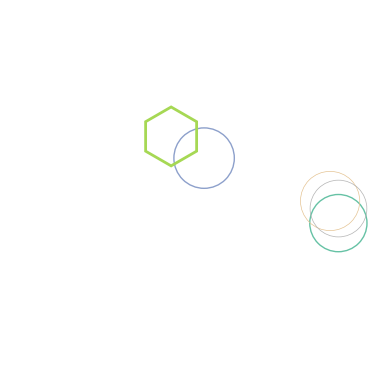[{"shape": "circle", "thickness": 1, "radius": 0.37, "center": [0.879, 0.42]}, {"shape": "circle", "thickness": 1, "radius": 0.39, "center": [0.53, 0.589]}, {"shape": "hexagon", "thickness": 2, "radius": 0.38, "center": [0.444, 0.646]}, {"shape": "circle", "thickness": 0.5, "radius": 0.38, "center": [0.857, 0.478]}, {"shape": "circle", "thickness": 0.5, "radius": 0.37, "center": [0.879, 0.458]}]